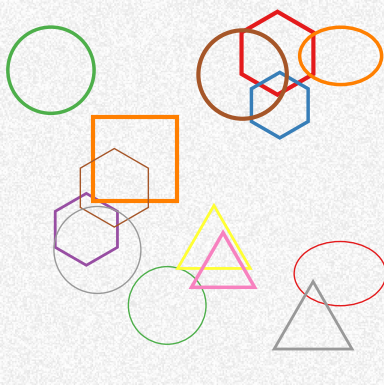[{"shape": "hexagon", "thickness": 3, "radius": 0.54, "center": [0.721, 0.862]}, {"shape": "oval", "thickness": 1, "radius": 0.6, "center": [0.883, 0.289]}, {"shape": "hexagon", "thickness": 2.5, "radius": 0.43, "center": [0.727, 0.727]}, {"shape": "circle", "thickness": 1, "radius": 0.5, "center": [0.434, 0.207]}, {"shape": "circle", "thickness": 2.5, "radius": 0.56, "center": [0.132, 0.818]}, {"shape": "hexagon", "thickness": 2, "radius": 0.47, "center": [0.224, 0.404]}, {"shape": "square", "thickness": 3, "radius": 0.55, "center": [0.351, 0.587]}, {"shape": "oval", "thickness": 2.5, "radius": 0.53, "center": [0.885, 0.855]}, {"shape": "triangle", "thickness": 2, "radius": 0.55, "center": [0.556, 0.357]}, {"shape": "circle", "thickness": 3, "radius": 0.57, "center": [0.63, 0.806]}, {"shape": "hexagon", "thickness": 1, "radius": 0.51, "center": [0.297, 0.512]}, {"shape": "triangle", "thickness": 2.5, "radius": 0.47, "center": [0.579, 0.301]}, {"shape": "circle", "thickness": 1, "radius": 0.56, "center": [0.253, 0.351]}, {"shape": "triangle", "thickness": 2, "radius": 0.58, "center": [0.813, 0.152]}]